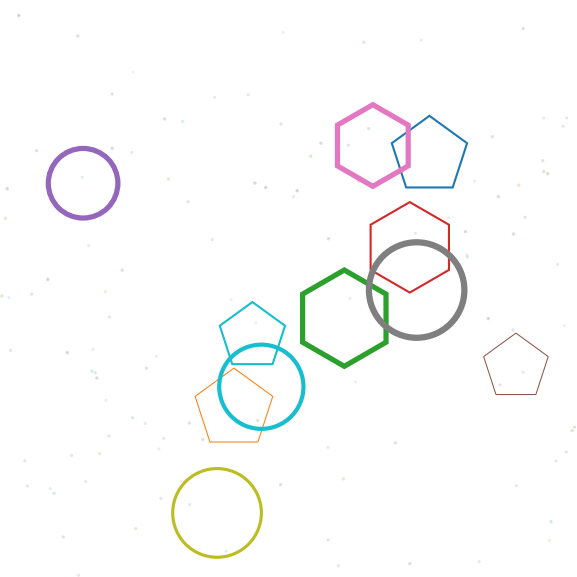[{"shape": "pentagon", "thickness": 1, "radius": 0.34, "center": [0.744, 0.73]}, {"shape": "pentagon", "thickness": 0.5, "radius": 0.35, "center": [0.405, 0.291]}, {"shape": "hexagon", "thickness": 2.5, "radius": 0.42, "center": [0.596, 0.448]}, {"shape": "hexagon", "thickness": 1, "radius": 0.39, "center": [0.71, 0.571]}, {"shape": "circle", "thickness": 2.5, "radius": 0.3, "center": [0.144, 0.682]}, {"shape": "pentagon", "thickness": 0.5, "radius": 0.29, "center": [0.893, 0.364]}, {"shape": "hexagon", "thickness": 2.5, "radius": 0.35, "center": [0.646, 0.747]}, {"shape": "circle", "thickness": 3, "radius": 0.41, "center": [0.721, 0.497]}, {"shape": "circle", "thickness": 1.5, "radius": 0.38, "center": [0.376, 0.111]}, {"shape": "circle", "thickness": 2, "radius": 0.36, "center": [0.453, 0.329]}, {"shape": "pentagon", "thickness": 1, "radius": 0.3, "center": [0.437, 0.417]}]